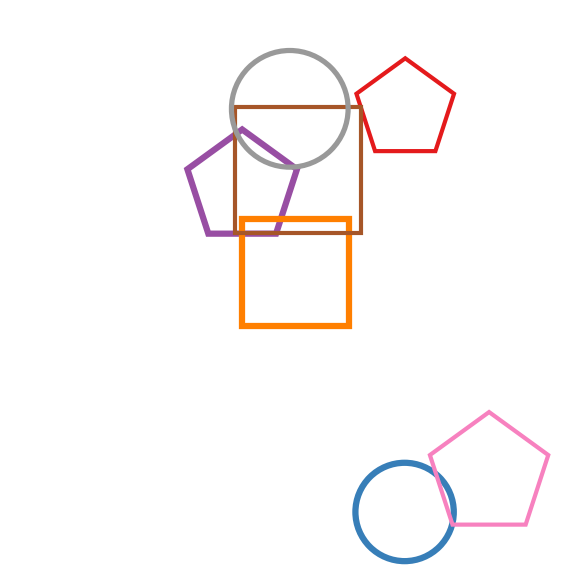[{"shape": "pentagon", "thickness": 2, "radius": 0.44, "center": [0.702, 0.809]}, {"shape": "circle", "thickness": 3, "radius": 0.43, "center": [0.701, 0.113]}, {"shape": "pentagon", "thickness": 3, "radius": 0.5, "center": [0.419, 0.675]}, {"shape": "square", "thickness": 3, "radius": 0.46, "center": [0.512, 0.528]}, {"shape": "square", "thickness": 2, "radius": 0.55, "center": [0.517, 0.705]}, {"shape": "pentagon", "thickness": 2, "radius": 0.54, "center": [0.847, 0.178]}, {"shape": "circle", "thickness": 2.5, "radius": 0.51, "center": [0.502, 0.811]}]